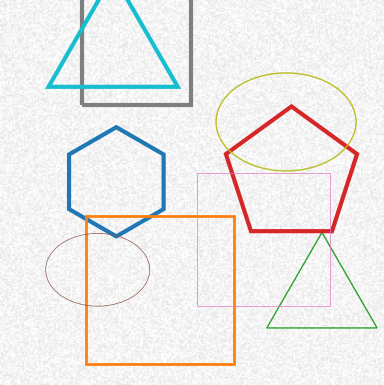[{"shape": "hexagon", "thickness": 3, "radius": 0.71, "center": [0.302, 0.528]}, {"shape": "square", "thickness": 2, "radius": 0.96, "center": [0.415, 0.246]}, {"shape": "triangle", "thickness": 1, "radius": 0.83, "center": [0.836, 0.231]}, {"shape": "pentagon", "thickness": 3, "radius": 0.9, "center": [0.757, 0.544]}, {"shape": "oval", "thickness": 0.5, "radius": 0.68, "center": [0.254, 0.299]}, {"shape": "square", "thickness": 0.5, "radius": 0.86, "center": [0.685, 0.377]}, {"shape": "square", "thickness": 3, "radius": 0.71, "center": [0.353, 0.869]}, {"shape": "oval", "thickness": 1, "radius": 0.91, "center": [0.743, 0.683]}, {"shape": "triangle", "thickness": 3, "radius": 0.97, "center": [0.294, 0.871]}]